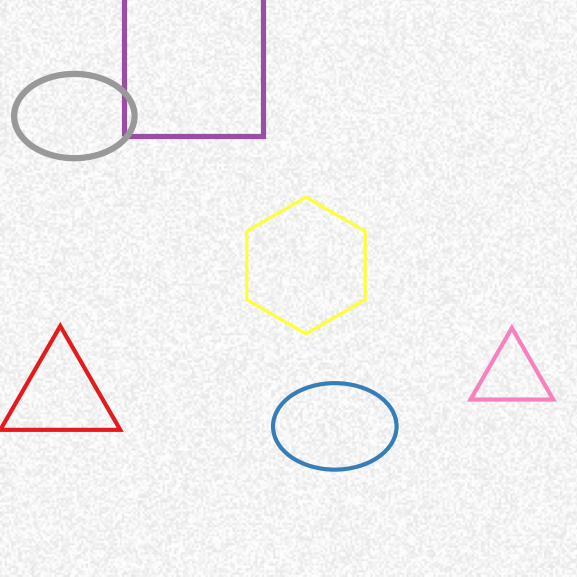[{"shape": "triangle", "thickness": 2, "radius": 0.6, "center": [0.104, 0.315]}, {"shape": "oval", "thickness": 2, "radius": 0.53, "center": [0.58, 0.261]}, {"shape": "square", "thickness": 2.5, "radius": 0.6, "center": [0.336, 0.884]}, {"shape": "hexagon", "thickness": 1.5, "radius": 0.59, "center": [0.53, 0.539]}, {"shape": "triangle", "thickness": 2, "radius": 0.41, "center": [0.886, 0.349]}, {"shape": "oval", "thickness": 3, "radius": 0.52, "center": [0.129, 0.798]}]